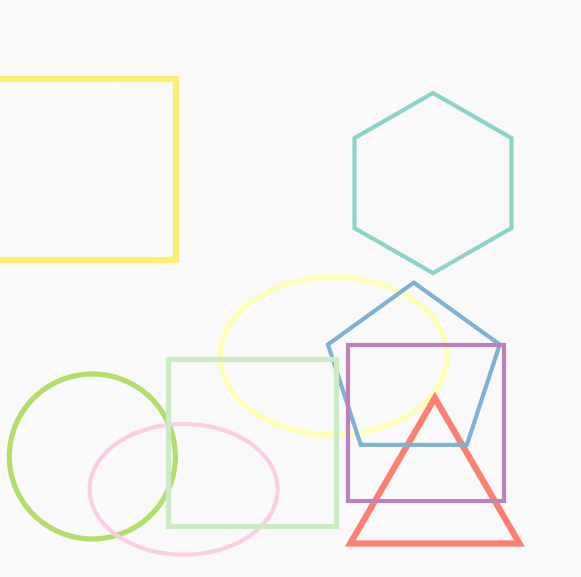[{"shape": "hexagon", "thickness": 2, "radius": 0.78, "center": [0.745, 0.682]}, {"shape": "oval", "thickness": 2.5, "radius": 0.98, "center": [0.574, 0.383]}, {"shape": "triangle", "thickness": 3, "radius": 0.84, "center": [0.748, 0.142]}, {"shape": "pentagon", "thickness": 2, "radius": 0.78, "center": [0.712, 0.355]}, {"shape": "circle", "thickness": 2.5, "radius": 0.71, "center": [0.159, 0.209]}, {"shape": "oval", "thickness": 2, "radius": 0.81, "center": [0.316, 0.152]}, {"shape": "square", "thickness": 2, "radius": 0.67, "center": [0.732, 0.267]}, {"shape": "square", "thickness": 2.5, "radius": 0.72, "center": [0.434, 0.233]}, {"shape": "square", "thickness": 3, "radius": 0.78, "center": [0.146, 0.705]}]